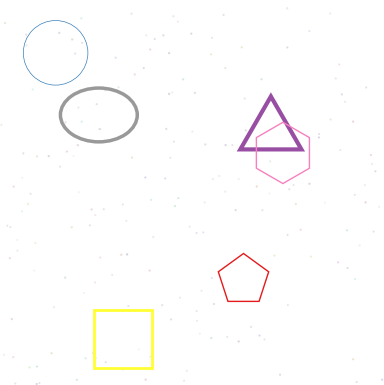[{"shape": "pentagon", "thickness": 1, "radius": 0.34, "center": [0.632, 0.273]}, {"shape": "circle", "thickness": 0.5, "radius": 0.42, "center": [0.144, 0.863]}, {"shape": "triangle", "thickness": 3, "radius": 0.46, "center": [0.704, 0.658]}, {"shape": "square", "thickness": 2, "radius": 0.38, "center": [0.319, 0.119]}, {"shape": "hexagon", "thickness": 1, "radius": 0.4, "center": [0.735, 0.603]}, {"shape": "oval", "thickness": 2.5, "radius": 0.5, "center": [0.257, 0.701]}]